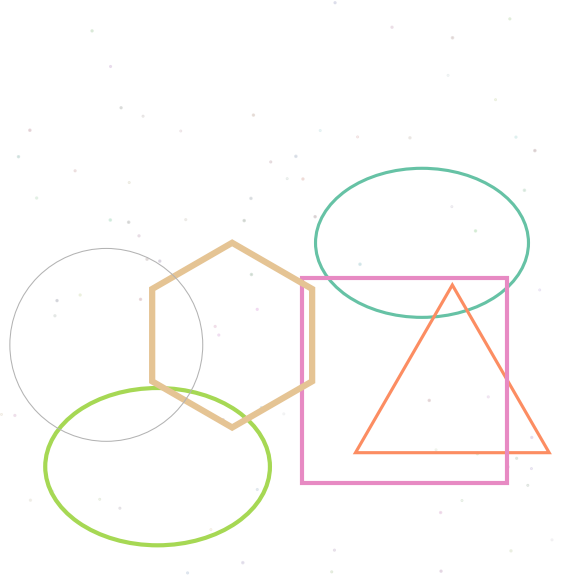[{"shape": "oval", "thickness": 1.5, "radius": 0.92, "center": [0.731, 0.579]}, {"shape": "triangle", "thickness": 1.5, "radius": 0.97, "center": [0.783, 0.312]}, {"shape": "square", "thickness": 2, "radius": 0.89, "center": [0.7, 0.341]}, {"shape": "oval", "thickness": 2, "radius": 0.97, "center": [0.273, 0.191]}, {"shape": "hexagon", "thickness": 3, "radius": 0.8, "center": [0.402, 0.419]}, {"shape": "circle", "thickness": 0.5, "radius": 0.84, "center": [0.184, 0.402]}]